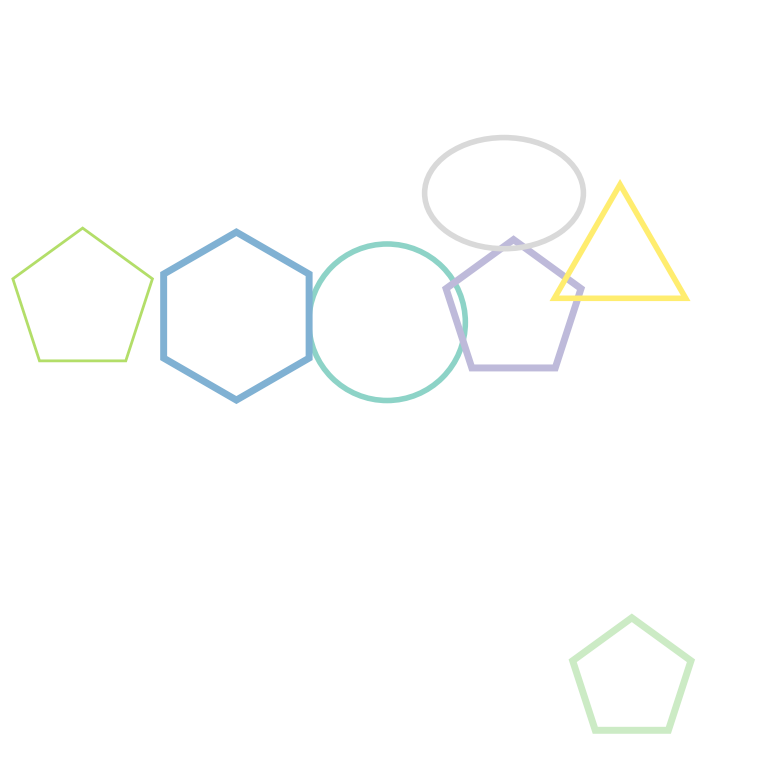[{"shape": "circle", "thickness": 2, "radius": 0.51, "center": [0.503, 0.581]}, {"shape": "pentagon", "thickness": 2.5, "radius": 0.46, "center": [0.667, 0.597]}, {"shape": "hexagon", "thickness": 2.5, "radius": 0.55, "center": [0.307, 0.589]}, {"shape": "pentagon", "thickness": 1, "radius": 0.48, "center": [0.107, 0.608]}, {"shape": "oval", "thickness": 2, "radius": 0.52, "center": [0.655, 0.749]}, {"shape": "pentagon", "thickness": 2.5, "radius": 0.4, "center": [0.821, 0.117]}, {"shape": "triangle", "thickness": 2, "radius": 0.49, "center": [0.805, 0.662]}]